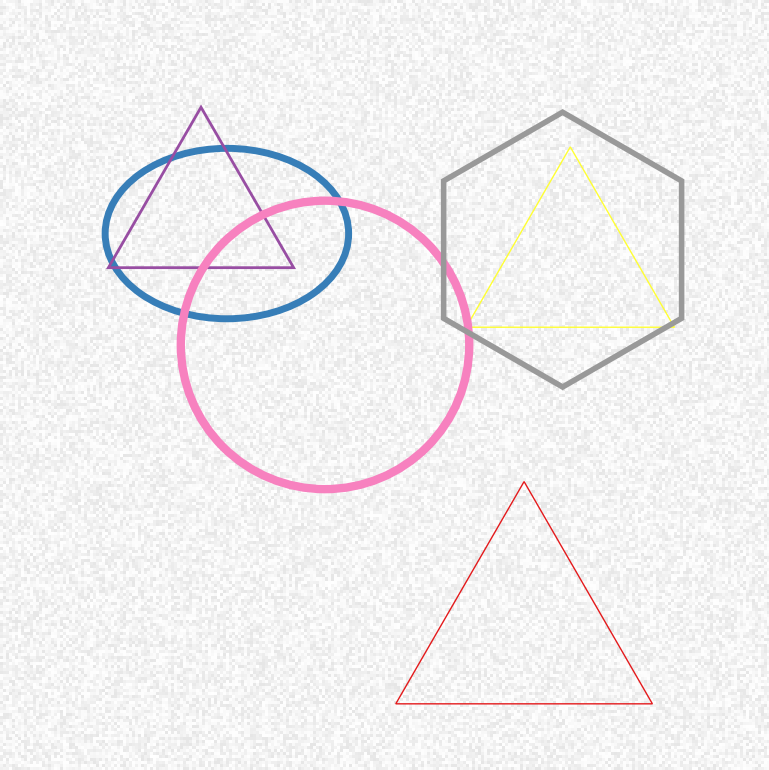[{"shape": "triangle", "thickness": 0.5, "radius": 0.96, "center": [0.681, 0.182]}, {"shape": "oval", "thickness": 2.5, "radius": 0.79, "center": [0.295, 0.697]}, {"shape": "triangle", "thickness": 1, "radius": 0.69, "center": [0.261, 0.722]}, {"shape": "triangle", "thickness": 0.5, "radius": 0.78, "center": [0.741, 0.653]}, {"shape": "circle", "thickness": 3, "radius": 0.94, "center": [0.422, 0.552]}, {"shape": "hexagon", "thickness": 2, "radius": 0.89, "center": [0.731, 0.676]}]